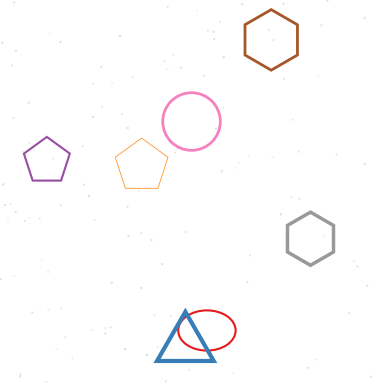[{"shape": "oval", "thickness": 1.5, "radius": 0.37, "center": [0.537, 0.142]}, {"shape": "triangle", "thickness": 3, "radius": 0.43, "center": [0.481, 0.105]}, {"shape": "pentagon", "thickness": 1.5, "radius": 0.31, "center": [0.122, 0.582]}, {"shape": "pentagon", "thickness": 0.5, "radius": 0.36, "center": [0.368, 0.569]}, {"shape": "hexagon", "thickness": 2, "radius": 0.39, "center": [0.704, 0.896]}, {"shape": "circle", "thickness": 2, "radius": 0.37, "center": [0.497, 0.684]}, {"shape": "hexagon", "thickness": 2.5, "radius": 0.35, "center": [0.806, 0.38]}]